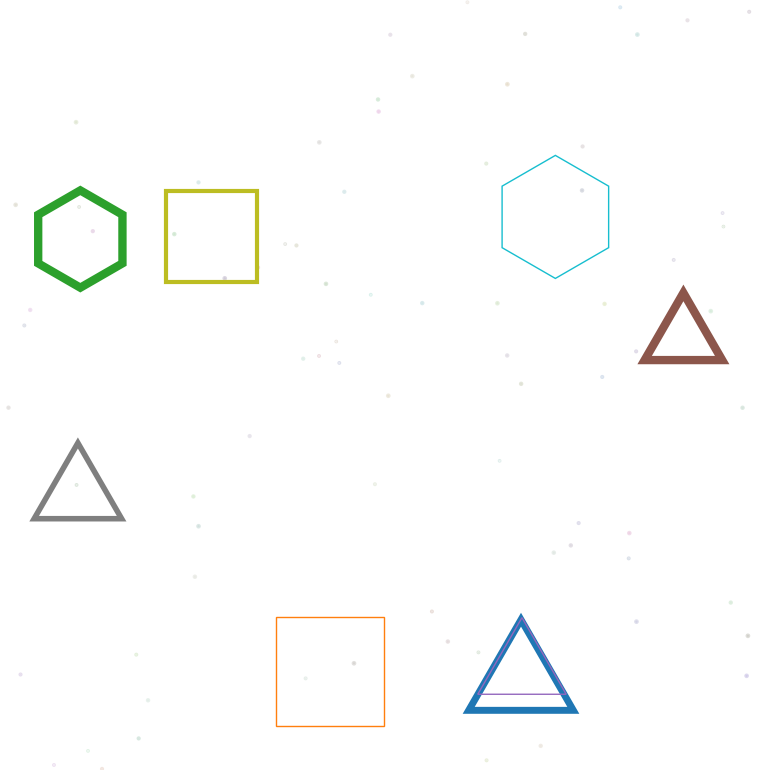[{"shape": "triangle", "thickness": 2.5, "radius": 0.39, "center": [0.677, 0.117]}, {"shape": "square", "thickness": 0.5, "radius": 0.35, "center": [0.429, 0.128]}, {"shape": "hexagon", "thickness": 3, "radius": 0.32, "center": [0.104, 0.69]}, {"shape": "triangle", "thickness": 0.5, "radius": 0.33, "center": [0.678, 0.132]}, {"shape": "triangle", "thickness": 3, "radius": 0.29, "center": [0.888, 0.561]}, {"shape": "triangle", "thickness": 2, "radius": 0.33, "center": [0.101, 0.359]}, {"shape": "square", "thickness": 1.5, "radius": 0.3, "center": [0.275, 0.693]}, {"shape": "hexagon", "thickness": 0.5, "radius": 0.4, "center": [0.721, 0.718]}]